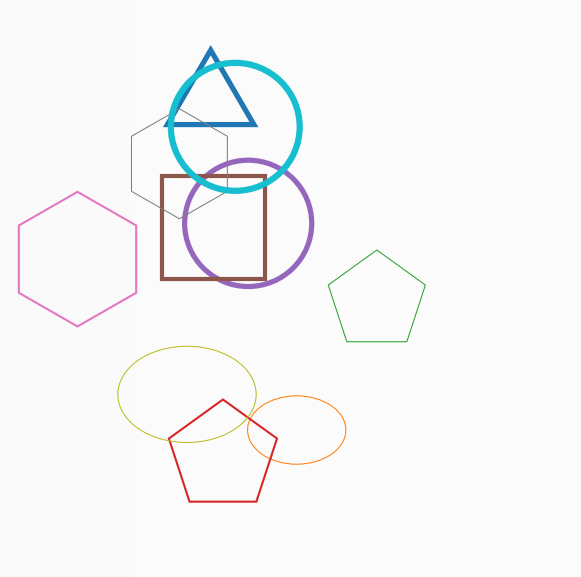[{"shape": "triangle", "thickness": 2.5, "radius": 0.43, "center": [0.362, 0.826]}, {"shape": "oval", "thickness": 0.5, "radius": 0.42, "center": [0.51, 0.255]}, {"shape": "pentagon", "thickness": 0.5, "radius": 0.44, "center": [0.648, 0.478]}, {"shape": "pentagon", "thickness": 1, "radius": 0.49, "center": [0.384, 0.21]}, {"shape": "circle", "thickness": 2.5, "radius": 0.55, "center": [0.427, 0.612]}, {"shape": "square", "thickness": 2, "radius": 0.45, "center": [0.367, 0.605]}, {"shape": "hexagon", "thickness": 1, "radius": 0.58, "center": [0.133, 0.55]}, {"shape": "hexagon", "thickness": 0.5, "radius": 0.48, "center": [0.309, 0.716]}, {"shape": "oval", "thickness": 0.5, "radius": 0.6, "center": [0.322, 0.316]}, {"shape": "circle", "thickness": 3, "radius": 0.55, "center": [0.405, 0.78]}]